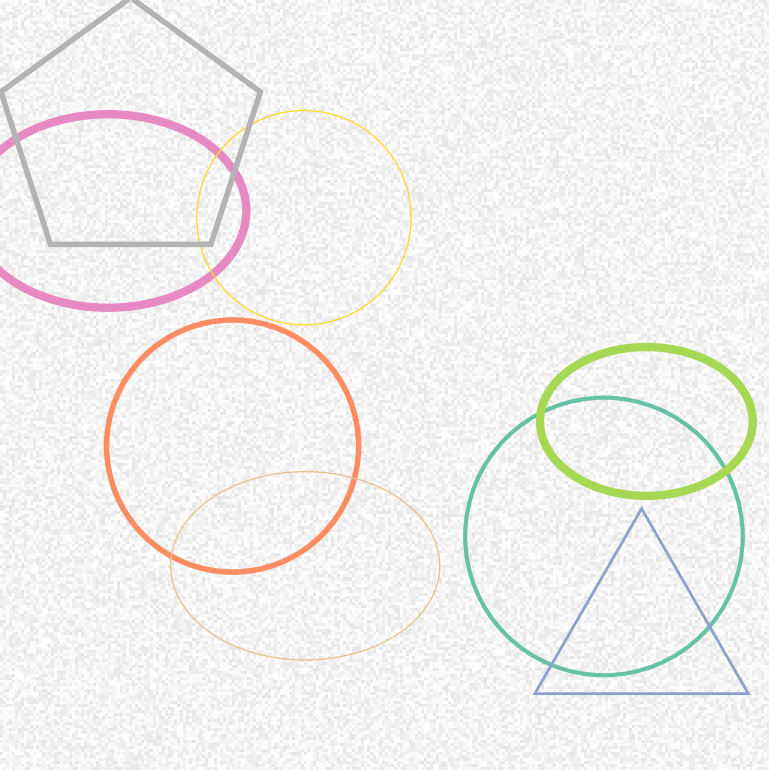[{"shape": "circle", "thickness": 1.5, "radius": 0.9, "center": [0.784, 0.303]}, {"shape": "circle", "thickness": 2, "radius": 0.82, "center": [0.302, 0.421]}, {"shape": "triangle", "thickness": 1, "radius": 0.8, "center": [0.833, 0.179]}, {"shape": "oval", "thickness": 3, "radius": 0.9, "center": [0.14, 0.726]}, {"shape": "oval", "thickness": 3, "radius": 0.69, "center": [0.839, 0.453]}, {"shape": "circle", "thickness": 0.5, "radius": 0.7, "center": [0.395, 0.717]}, {"shape": "oval", "thickness": 0.5, "radius": 0.87, "center": [0.396, 0.265]}, {"shape": "pentagon", "thickness": 2, "radius": 0.89, "center": [0.17, 0.826]}]